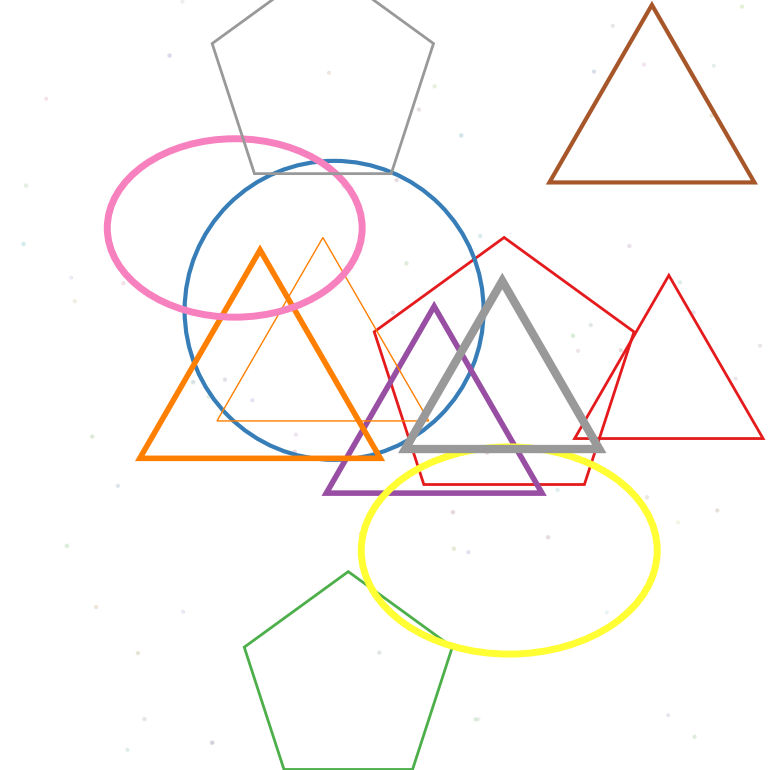[{"shape": "pentagon", "thickness": 1, "radius": 0.89, "center": [0.655, 0.514]}, {"shape": "triangle", "thickness": 1, "radius": 0.71, "center": [0.869, 0.501]}, {"shape": "circle", "thickness": 1.5, "radius": 0.97, "center": [0.434, 0.597]}, {"shape": "pentagon", "thickness": 1, "radius": 0.71, "center": [0.452, 0.116]}, {"shape": "triangle", "thickness": 2, "radius": 0.81, "center": [0.564, 0.44]}, {"shape": "triangle", "thickness": 0.5, "radius": 0.79, "center": [0.419, 0.533]}, {"shape": "triangle", "thickness": 2, "radius": 0.9, "center": [0.338, 0.495]}, {"shape": "oval", "thickness": 2.5, "radius": 0.96, "center": [0.661, 0.285]}, {"shape": "triangle", "thickness": 1.5, "radius": 0.77, "center": [0.847, 0.84]}, {"shape": "oval", "thickness": 2.5, "radius": 0.83, "center": [0.305, 0.704]}, {"shape": "triangle", "thickness": 3, "radius": 0.73, "center": [0.652, 0.49]}, {"shape": "pentagon", "thickness": 1, "radius": 0.76, "center": [0.419, 0.897]}]